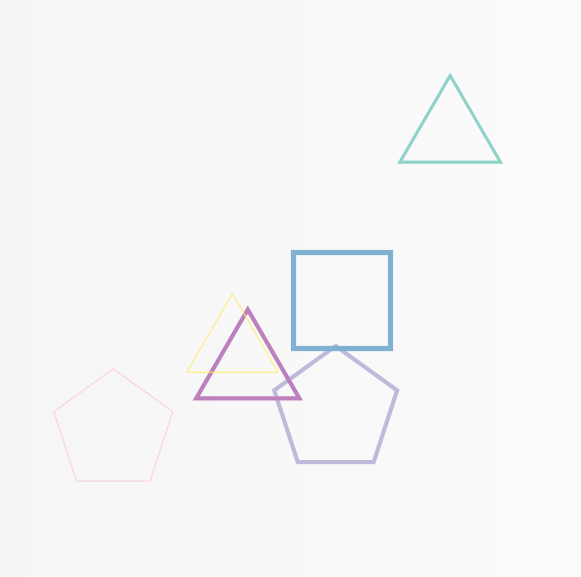[{"shape": "triangle", "thickness": 1.5, "radius": 0.5, "center": [0.774, 0.768]}, {"shape": "pentagon", "thickness": 2, "radius": 0.56, "center": [0.578, 0.289]}, {"shape": "square", "thickness": 2.5, "radius": 0.42, "center": [0.588, 0.48]}, {"shape": "pentagon", "thickness": 0.5, "radius": 0.54, "center": [0.195, 0.253]}, {"shape": "triangle", "thickness": 2, "radius": 0.51, "center": [0.426, 0.361]}, {"shape": "triangle", "thickness": 0.5, "radius": 0.45, "center": [0.4, 0.4]}]